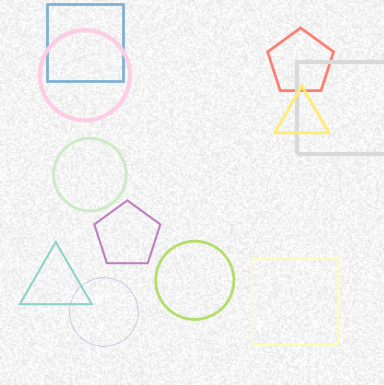[{"shape": "triangle", "thickness": 1.5, "radius": 0.54, "center": [0.145, 0.264]}, {"shape": "square", "thickness": 1, "radius": 0.56, "center": [0.765, 0.218]}, {"shape": "circle", "thickness": 0.5, "radius": 0.45, "center": [0.27, 0.19]}, {"shape": "pentagon", "thickness": 2, "radius": 0.45, "center": [0.781, 0.837]}, {"shape": "square", "thickness": 2, "radius": 0.5, "center": [0.222, 0.889]}, {"shape": "circle", "thickness": 2, "radius": 0.51, "center": [0.506, 0.272]}, {"shape": "circle", "thickness": 3, "radius": 0.59, "center": [0.221, 0.805]}, {"shape": "square", "thickness": 3, "radius": 0.59, "center": [0.891, 0.72]}, {"shape": "pentagon", "thickness": 1.5, "radius": 0.45, "center": [0.331, 0.389]}, {"shape": "circle", "thickness": 2, "radius": 0.47, "center": [0.233, 0.547]}, {"shape": "triangle", "thickness": 2, "radius": 0.41, "center": [0.784, 0.696]}]